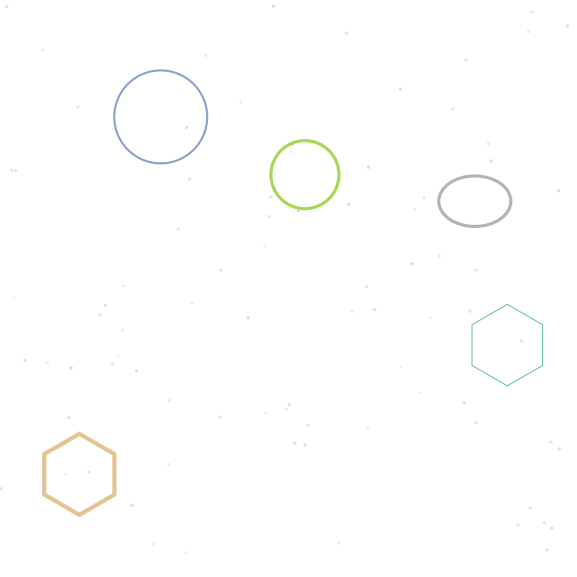[{"shape": "hexagon", "thickness": 0.5, "radius": 0.35, "center": [0.878, 0.402]}, {"shape": "circle", "thickness": 1, "radius": 0.4, "center": [0.278, 0.797]}, {"shape": "circle", "thickness": 1.5, "radius": 0.29, "center": [0.528, 0.697]}, {"shape": "hexagon", "thickness": 2, "radius": 0.35, "center": [0.137, 0.178]}, {"shape": "oval", "thickness": 1.5, "radius": 0.31, "center": [0.822, 0.651]}]